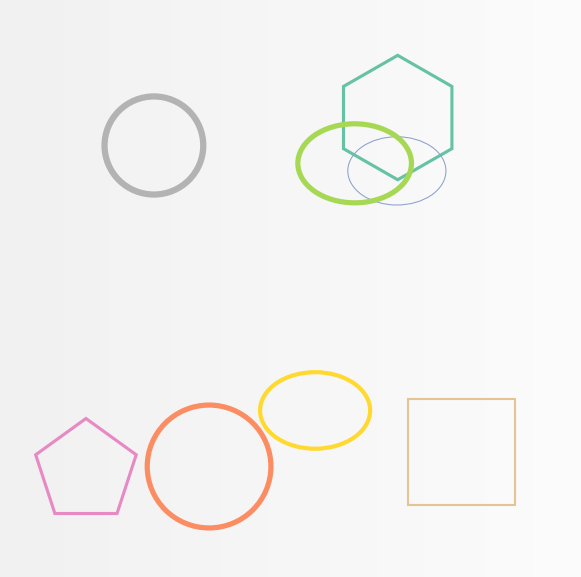[{"shape": "hexagon", "thickness": 1.5, "radius": 0.54, "center": [0.684, 0.796]}, {"shape": "circle", "thickness": 2.5, "radius": 0.53, "center": [0.36, 0.191]}, {"shape": "oval", "thickness": 0.5, "radius": 0.42, "center": [0.683, 0.703]}, {"shape": "pentagon", "thickness": 1.5, "radius": 0.45, "center": [0.148, 0.184]}, {"shape": "oval", "thickness": 2.5, "radius": 0.49, "center": [0.61, 0.716]}, {"shape": "oval", "thickness": 2, "radius": 0.47, "center": [0.542, 0.288]}, {"shape": "square", "thickness": 1, "radius": 0.46, "center": [0.794, 0.217]}, {"shape": "circle", "thickness": 3, "radius": 0.42, "center": [0.265, 0.747]}]